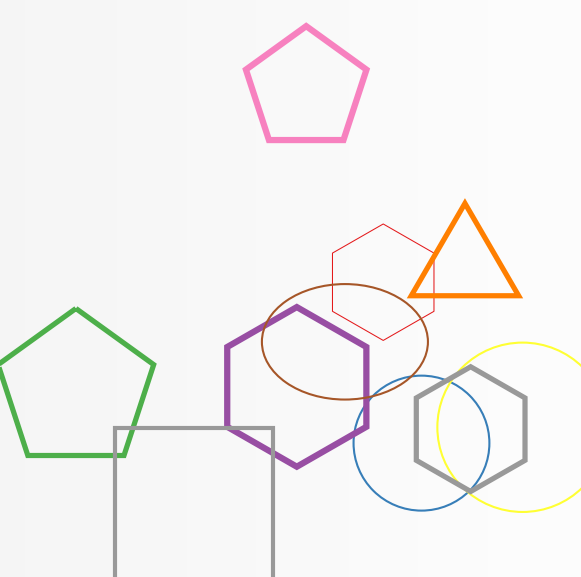[{"shape": "hexagon", "thickness": 0.5, "radius": 0.5, "center": [0.659, 0.51]}, {"shape": "circle", "thickness": 1, "radius": 0.58, "center": [0.725, 0.232]}, {"shape": "pentagon", "thickness": 2.5, "radius": 0.7, "center": [0.131, 0.324]}, {"shape": "hexagon", "thickness": 3, "radius": 0.69, "center": [0.511, 0.329]}, {"shape": "triangle", "thickness": 2.5, "radius": 0.53, "center": [0.8, 0.54]}, {"shape": "circle", "thickness": 1, "radius": 0.73, "center": [0.899, 0.259]}, {"shape": "oval", "thickness": 1, "radius": 0.71, "center": [0.593, 0.407]}, {"shape": "pentagon", "thickness": 3, "radius": 0.55, "center": [0.527, 0.845]}, {"shape": "square", "thickness": 2, "radius": 0.68, "center": [0.334, 0.123]}, {"shape": "hexagon", "thickness": 2.5, "radius": 0.54, "center": [0.81, 0.256]}]